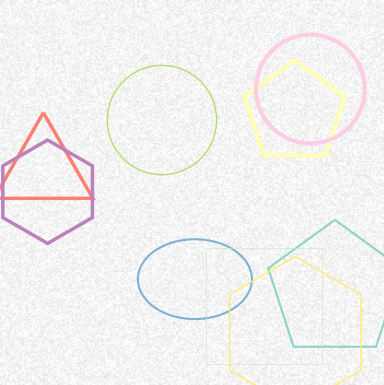[{"shape": "pentagon", "thickness": 1.5, "radius": 0.91, "center": [0.87, 0.247]}, {"shape": "pentagon", "thickness": 3, "radius": 0.68, "center": [0.765, 0.707]}, {"shape": "triangle", "thickness": 2.5, "radius": 0.74, "center": [0.113, 0.559]}, {"shape": "oval", "thickness": 1.5, "radius": 0.74, "center": [0.506, 0.275]}, {"shape": "circle", "thickness": 1, "radius": 0.71, "center": [0.421, 0.688]}, {"shape": "circle", "thickness": 3, "radius": 0.71, "center": [0.806, 0.769]}, {"shape": "hexagon", "thickness": 2.5, "radius": 0.67, "center": [0.124, 0.502]}, {"shape": "square", "thickness": 0.5, "radius": 0.75, "center": [0.686, 0.206]}, {"shape": "hexagon", "thickness": 1, "radius": 0.98, "center": [0.767, 0.137]}]